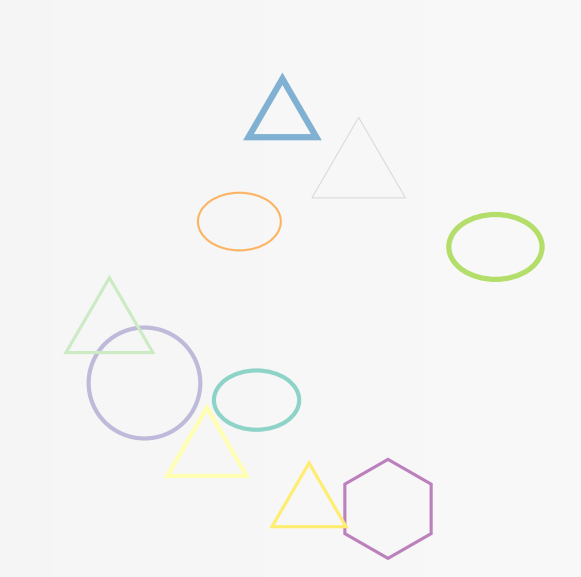[{"shape": "oval", "thickness": 2, "radius": 0.37, "center": [0.441, 0.306]}, {"shape": "triangle", "thickness": 2, "radius": 0.39, "center": [0.356, 0.214]}, {"shape": "circle", "thickness": 2, "radius": 0.48, "center": [0.249, 0.336]}, {"shape": "triangle", "thickness": 3, "radius": 0.34, "center": [0.486, 0.795]}, {"shape": "oval", "thickness": 1, "radius": 0.36, "center": [0.412, 0.615]}, {"shape": "oval", "thickness": 2.5, "radius": 0.4, "center": [0.852, 0.572]}, {"shape": "triangle", "thickness": 0.5, "radius": 0.46, "center": [0.617, 0.703]}, {"shape": "hexagon", "thickness": 1.5, "radius": 0.43, "center": [0.668, 0.118]}, {"shape": "triangle", "thickness": 1.5, "radius": 0.43, "center": [0.188, 0.432]}, {"shape": "triangle", "thickness": 1.5, "radius": 0.37, "center": [0.532, 0.124]}]